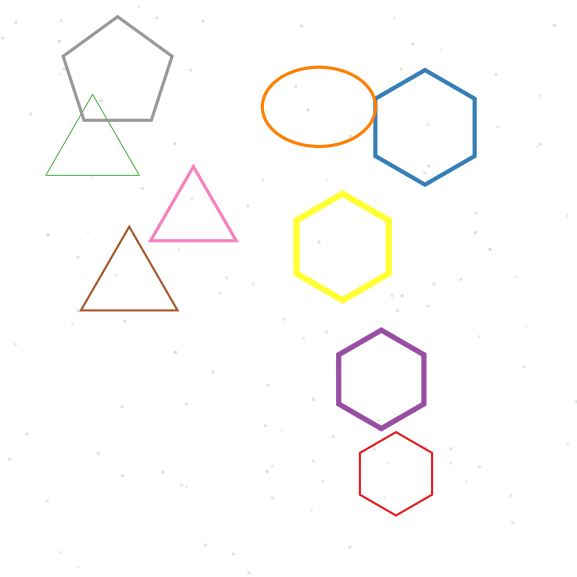[{"shape": "hexagon", "thickness": 1, "radius": 0.36, "center": [0.686, 0.179]}, {"shape": "hexagon", "thickness": 2, "radius": 0.5, "center": [0.736, 0.779]}, {"shape": "triangle", "thickness": 0.5, "radius": 0.47, "center": [0.16, 0.742]}, {"shape": "hexagon", "thickness": 2.5, "radius": 0.43, "center": [0.66, 0.342]}, {"shape": "oval", "thickness": 1.5, "radius": 0.49, "center": [0.552, 0.814]}, {"shape": "hexagon", "thickness": 3, "radius": 0.46, "center": [0.593, 0.571]}, {"shape": "triangle", "thickness": 1, "radius": 0.48, "center": [0.224, 0.51]}, {"shape": "triangle", "thickness": 1.5, "radius": 0.43, "center": [0.335, 0.625]}, {"shape": "pentagon", "thickness": 1.5, "radius": 0.5, "center": [0.204, 0.871]}]